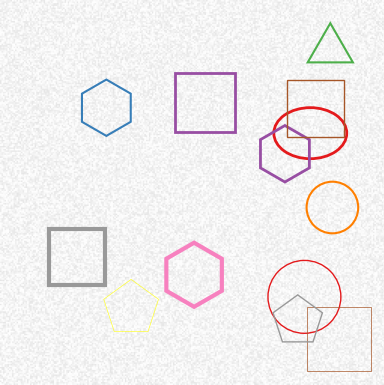[{"shape": "circle", "thickness": 1, "radius": 0.47, "center": [0.791, 0.229]}, {"shape": "oval", "thickness": 2, "radius": 0.47, "center": [0.806, 0.654]}, {"shape": "hexagon", "thickness": 1.5, "radius": 0.37, "center": [0.276, 0.72]}, {"shape": "triangle", "thickness": 1.5, "radius": 0.34, "center": [0.858, 0.872]}, {"shape": "square", "thickness": 2, "radius": 0.39, "center": [0.533, 0.734]}, {"shape": "hexagon", "thickness": 2, "radius": 0.37, "center": [0.74, 0.601]}, {"shape": "circle", "thickness": 1.5, "radius": 0.34, "center": [0.863, 0.461]}, {"shape": "pentagon", "thickness": 0.5, "radius": 0.37, "center": [0.341, 0.2]}, {"shape": "square", "thickness": 1, "radius": 0.37, "center": [0.819, 0.719]}, {"shape": "square", "thickness": 0.5, "radius": 0.42, "center": [0.881, 0.119]}, {"shape": "hexagon", "thickness": 3, "radius": 0.42, "center": [0.504, 0.286]}, {"shape": "square", "thickness": 3, "radius": 0.37, "center": [0.2, 0.332]}, {"shape": "pentagon", "thickness": 1, "radius": 0.34, "center": [0.773, 0.167]}]